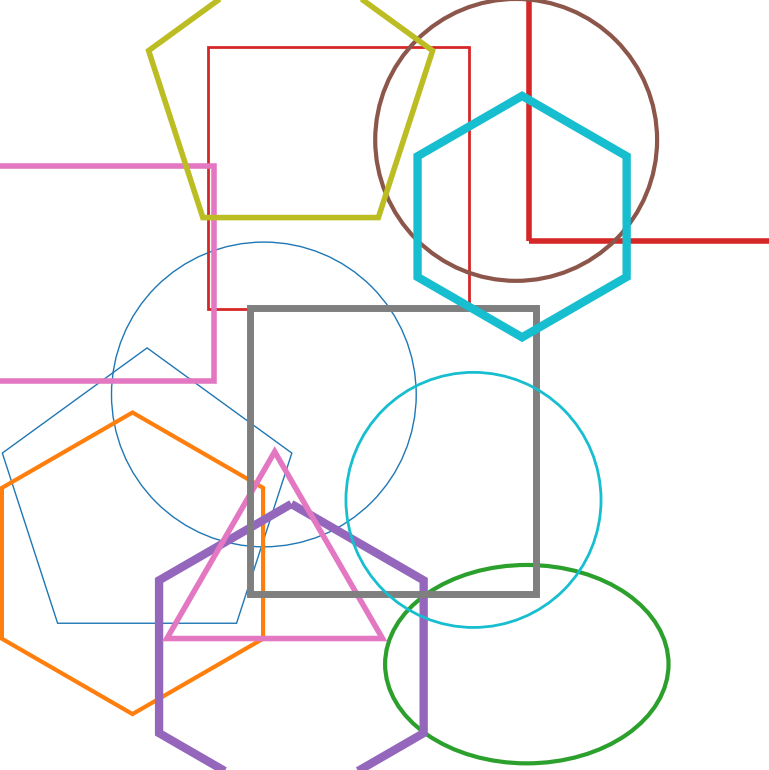[{"shape": "circle", "thickness": 0.5, "radius": 0.99, "center": [0.343, 0.488]}, {"shape": "pentagon", "thickness": 0.5, "radius": 0.99, "center": [0.191, 0.351]}, {"shape": "hexagon", "thickness": 1.5, "radius": 0.98, "center": [0.172, 0.268]}, {"shape": "oval", "thickness": 1.5, "radius": 0.92, "center": [0.684, 0.137]}, {"shape": "square", "thickness": 2, "radius": 0.89, "center": [0.865, 0.866]}, {"shape": "square", "thickness": 1, "radius": 0.85, "center": [0.44, 0.769]}, {"shape": "hexagon", "thickness": 3, "radius": 0.99, "center": [0.378, 0.147]}, {"shape": "circle", "thickness": 1.5, "radius": 0.92, "center": [0.67, 0.818]}, {"shape": "square", "thickness": 2, "radius": 0.7, "center": [0.138, 0.645]}, {"shape": "triangle", "thickness": 2, "radius": 0.81, "center": [0.357, 0.252]}, {"shape": "square", "thickness": 2.5, "radius": 0.93, "center": [0.51, 0.414]}, {"shape": "pentagon", "thickness": 2, "radius": 0.97, "center": [0.377, 0.874]}, {"shape": "hexagon", "thickness": 3, "radius": 0.78, "center": [0.678, 0.719]}, {"shape": "circle", "thickness": 1, "radius": 0.83, "center": [0.615, 0.351]}]